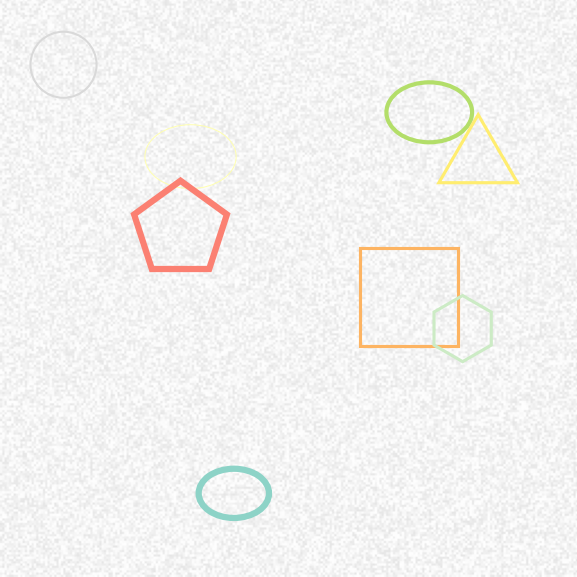[{"shape": "oval", "thickness": 3, "radius": 0.3, "center": [0.405, 0.145]}, {"shape": "oval", "thickness": 0.5, "radius": 0.4, "center": [0.33, 0.728]}, {"shape": "pentagon", "thickness": 3, "radius": 0.42, "center": [0.313, 0.602]}, {"shape": "square", "thickness": 1.5, "radius": 0.42, "center": [0.708, 0.484]}, {"shape": "oval", "thickness": 2, "radius": 0.37, "center": [0.743, 0.805]}, {"shape": "circle", "thickness": 1, "radius": 0.29, "center": [0.11, 0.887]}, {"shape": "hexagon", "thickness": 1.5, "radius": 0.29, "center": [0.801, 0.43]}, {"shape": "triangle", "thickness": 1.5, "radius": 0.39, "center": [0.828, 0.722]}]